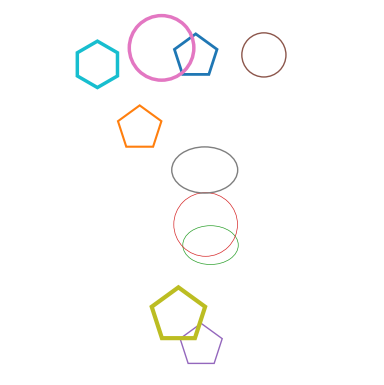[{"shape": "pentagon", "thickness": 2, "radius": 0.29, "center": [0.508, 0.854]}, {"shape": "pentagon", "thickness": 1.5, "radius": 0.3, "center": [0.363, 0.667]}, {"shape": "oval", "thickness": 0.5, "radius": 0.36, "center": [0.547, 0.363]}, {"shape": "circle", "thickness": 0.5, "radius": 0.41, "center": [0.534, 0.417]}, {"shape": "pentagon", "thickness": 1, "radius": 0.29, "center": [0.522, 0.103]}, {"shape": "circle", "thickness": 1, "radius": 0.29, "center": [0.685, 0.857]}, {"shape": "circle", "thickness": 2.5, "radius": 0.42, "center": [0.42, 0.876]}, {"shape": "oval", "thickness": 1, "radius": 0.43, "center": [0.532, 0.558]}, {"shape": "pentagon", "thickness": 3, "radius": 0.36, "center": [0.463, 0.181]}, {"shape": "hexagon", "thickness": 2.5, "radius": 0.3, "center": [0.253, 0.833]}]